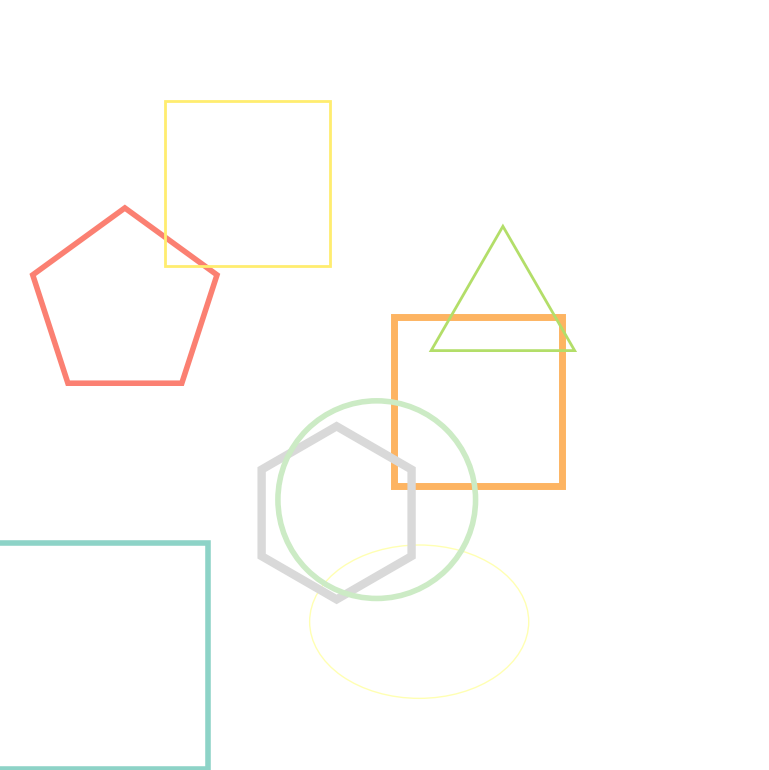[{"shape": "square", "thickness": 2, "radius": 0.73, "center": [0.124, 0.148]}, {"shape": "oval", "thickness": 0.5, "radius": 0.71, "center": [0.544, 0.193]}, {"shape": "pentagon", "thickness": 2, "radius": 0.63, "center": [0.162, 0.604]}, {"shape": "square", "thickness": 2.5, "radius": 0.55, "center": [0.621, 0.479]}, {"shape": "triangle", "thickness": 1, "radius": 0.54, "center": [0.653, 0.598]}, {"shape": "hexagon", "thickness": 3, "radius": 0.56, "center": [0.437, 0.334]}, {"shape": "circle", "thickness": 2, "radius": 0.64, "center": [0.489, 0.351]}, {"shape": "square", "thickness": 1, "radius": 0.54, "center": [0.321, 0.761]}]